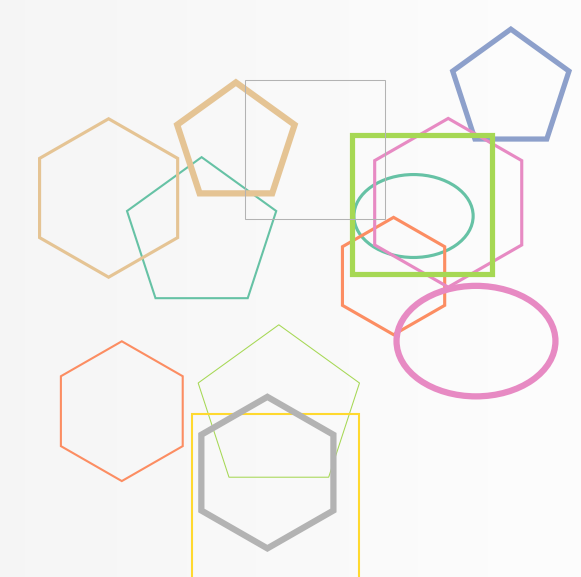[{"shape": "oval", "thickness": 1.5, "radius": 0.51, "center": [0.711, 0.625]}, {"shape": "pentagon", "thickness": 1, "radius": 0.67, "center": [0.347, 0.592]}, {"shape": "hexagon", "thickness": 1, "radius": 0.61, "center": [0.21, 0.287]}, {"shape": "hexagon", "thickness": 1.5, "radius": 0.51, "center": [0.677, 0.521]}, {"shape": "pentagon", "thickness": 2.5, "radius": 0.53, "center": [0.879, 0.843]}, {"shape": "oval", "thickness": 3, "radius": 0.68, "center": [0.819, 0.408]}, {"shape": "hexagon", "thickness": 1.5, "radius": 0.73, "center": [0.771, 0.648]}, {"shape": "pentagon", "thickness": 0.5, "radius": 0.73, "center": [0.48, 0.291]}, {"shape": "square", "thickness": 2.5, "radius": 0.6, "center": [0.727, 0.646]}, {"shape": "square", "thickness": 1, "radius": 0.72, "center": [0.474, 0.138]}, {"shape": "hexagon", "thickness": 1.5, "radius": 0.69, "center": [0.187, 0.656]}, {"shape": "pentagon", "thickness": 3, "radius": 0.53, "center": [0.406, 0.75]}, {"shape": "hexagon", "thickness": 3, "radius": 0.66, "center": [0.46, 0.181]}, {"shape": "square", "thickness": 0.5, "radius": 0.6, "center": [0.542, 0.74]}]